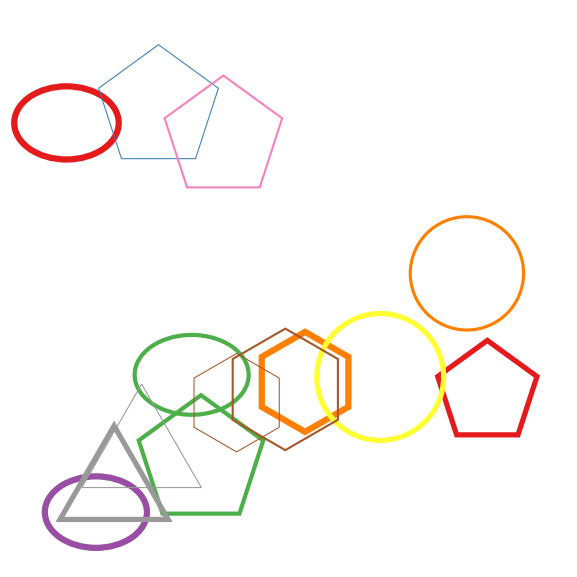[{"shape": "pentagon", "thickness": 2.5, "radius": 0.45, "center": [0.844, 0.319]}, {"shape": "oval", "thickness": 3, "radius": 0.45, "center": [0.115, 0.786]}, {"shape": "pentagon", "thickness": 0.5, "radius": 0.55, "center": [0.274, 0.813]}, {"shape": "oval", "thickness": 2, "radius": 0.49, "center": [0.332, 0.35]}, {"shape": "pentagon", "thickness": 2, "radius": 0.57, "center": [0.348, 0.201]}, {"shape": "oval", "thickness": 3, "radius": 0.44, "center": [0.166, 0.112]}, {"shape": "hexagon", "thickness": 3, "radius": 0.43, "center": [0.528, 0.338]}, {"shape": "circle", "thickness": 1.5, "radius": 0.49, "center": [0.809, 0.526]}, {"shape": "circle", "thickness": 2.5, "radius": 0.55, "center": [0.658, 0.346]}, {"shape": "hexagon", "thickness": 1, "radius": 0.53, "center": [0.494, 0.325]}, {"shape": "hexagon", "thickness": 0.5, "radius": 0.43, "center": [0.41, 0.302]}, {"shape": "pentagon", "thickness": 1, "radius": 0.54, "center": [0.387, 0.761]}, {"shape": "triangle", "thickness": 0.5, "radius": 0.6, "center": [0.245, 0.215]}, {"shape": "triangle", "thickness": 2.5, "radius": 0.54, "center": [0.198, 0.154]}]